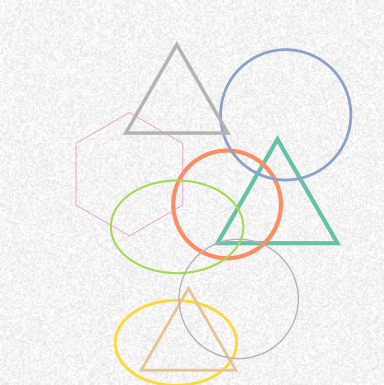[{"shape": "triangle", "thickness": 3, "radius": 0.9, "center": [0.721, 0.458]}, {"shape": "circle", "thickness": 3, "radius": 0.7, "center": [0.59, 0.469]}, {"shape": "circle", "thickness": 2, "radius": 0.85, "center": [0.742, 0.702]}, {"shape": "hexagon", "thickness": 0.5, "radius": 0.8, "center": [0.336, 0.548]}, {"shape": "oval", "thickness": 1.5, "radius": 0.86, "center": [0.46, 0.411]}, {"shape": "oval", "thickness": 2, "radius": 0.79, "center": [0.457, 0.109]}, {"shape": "triangle", "thickness": 2, "radius": 0.71, "center": [0.49, 0.109]}, {"shape": "triangle", "thickness": 2.5, "radius": 0.77, "center": [0.459, 0.731]}, {"shape": "circle", "thickness": 1, "radius": 0.77, "center": [0.62, 0.224]}]